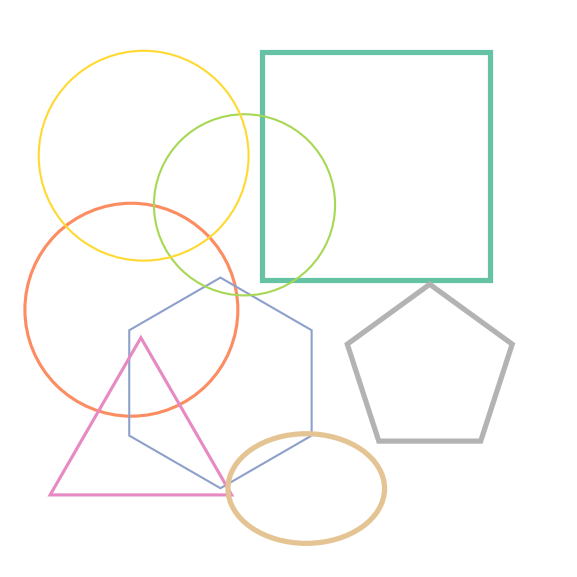[{"shape": "square", "thickness": 2.5, "radius": 0.99, "center": [0.651, 0.711]}, {"shape": "circle", "thickness": 1.5, "radius": 0.92, "center": [0.227, 0.463]}, {"shape": "hexagon", "thickness": 1, "radius": 0.91, "center": [0.382, 0.336]}, {"shape": "triangle", "thickness": 1.5, "radius": 0.91, "center": [0.244, 0.233]}, {"shape": "circle", "thickness": 1, "radius": 0.78, "center": [0.423, 0.644]}, {"shape": "circle", "thickness": 1, "radius": 0.91, "center": [0.249, 0.73]}, {"shape": "oval", "thickness": 2.5, "radius": 0.68, "center": [0.53, 0.153]}, {"shape": "pentagon", "thickness": 2.5, "radius": 0.75, "center": [0.744, 0.357]}]